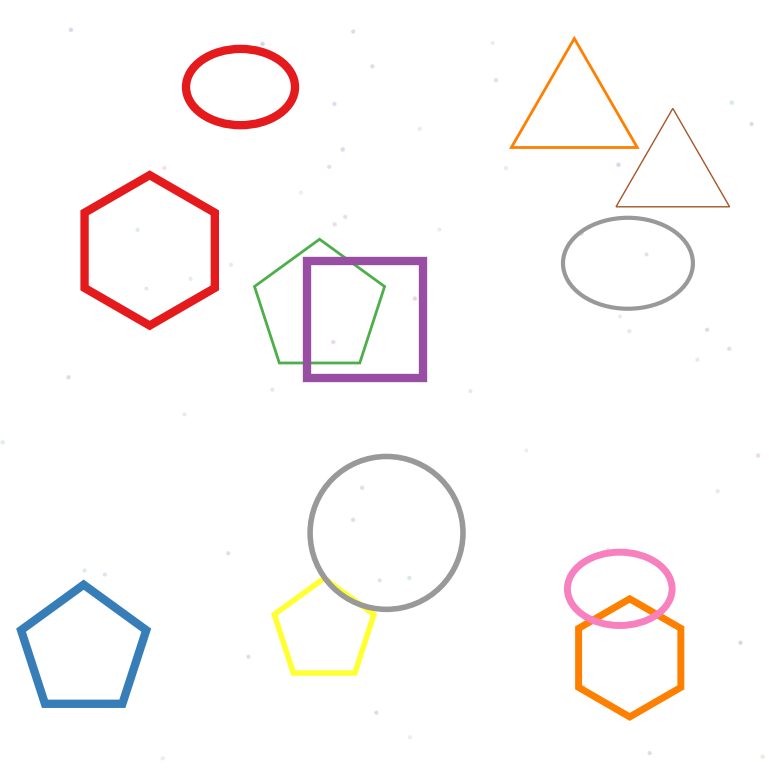[{"shape": "hexagon", "thickness": 3, "radius": 0.49, "center": [0.194, 0.675]}, {"shape": "oval", "thickness": 3, "radius": 0.35, "center": [0.312, 0.887]}, {"shape": "pentagon", "thickness": 3, "radius": 0.43, "center": [0.109, 0.155]}, {"shape": "pentagon", "thickness": 1, "radius": 0.44, "center": [0.415, 0.6]}, {"shape": "square", "thickness": 3, "radius": 0.38, "center": [0.474, 0.585]}, {"shape": "triangle", "thickness": 1, "radius": 0.47, "center": [0.746, 0.856]}, {"shape": "hexagon", "thickness": 2.5, "radius": 0.38, "center": [0.818, 0.146]}, {"shape": "pentagon", "thickness": 2, "radius": 0.34, "center": [0.421, 0.181]}, {"shape": "triangle", "thickness": 0.5, "radius": 0.43, "center": [0.874, 0.774]}, {"shape": "oval", "thickness": 2.5, "radius": 0.34, "center": [0.805, 0.235]}, {"shape": "oval", "thickness": 1.5, "radius": 0.42, "center": [0.816, 0.658]}, {"shape": "circle", "thickness": 2, "radius": 0.5, "center": [0.502, 0.308]}]